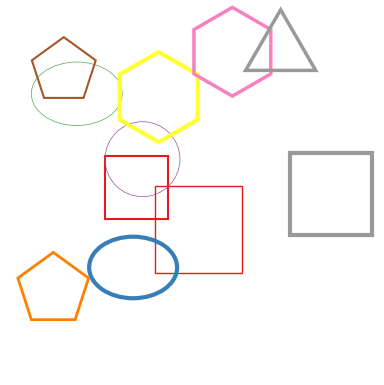[{"shape": "square", "thickness": 1, "radius": 0.57, "center": [0.515, 0.405]}, {"shape": "square", "thickness": 1.5, "radius": 0.41, "center": [0.354, 0.513]}, {"shape": "oval", "thickness": 3, "radius": 0.57, "center": [0.346, 0.305]}, {"shape": "oval", "thickness": 0.5, "radius": 0.59, "center": [0.199, 0.756]}, {"shape": "circle", "thickness": 0.5, "radius": 0.49, "center": [0.37, 0.587]}, {"shape": "pentagon", "thickness": 2, "radius": 0.48, "center": [0.138, 0.248]}, {"shape": "hexagon", "thickness": 3, "radius": 0.59, "center": [0.412, 0.748]}, {"shape": "pentagon", "thickness": 1.5, "radius": 0.44, "center": [0.166, 0.816]}, {"shape": "hexagon", "thickness": 2.5, "radius": 0.58, "center": [0.604, 0.866]}, {"shape": "triangle", "thickness": 2.5, "radius": 0.53, "center": [0.729, 0.87]}, {"shape": "square", "thickness": 3, "radius": 0.53, "center": [0.86, 0.496]}]